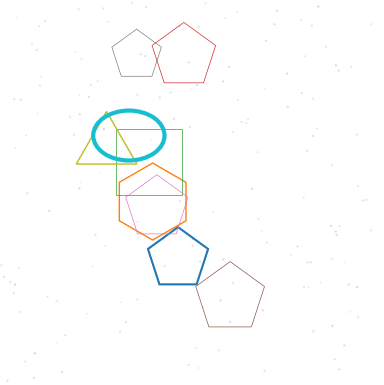[{"shape": "pentagon", "thickness": 1.5, "radius": 0.41, "center": [0.462, 0.328]}, {"shape": "hexagon", "thickness": 1, "radius": 0.5, "center": [0.397, 0.477]}, {"shape": "square", "thickness": 0.5, "radius": 0.43, "center": [0.388, 0.579]}, {"shape": "pentagon", "thickness": 0.5, "radius": 0.43, "center": [0.478, 0.855]}, {"shape": "pentagon", "thickness": 0.5, "radius": 0.47, "center": [0.598, 0.227]}, {"shape": "pentagon", "thickness": 0.5, "radius": 0.43, "center": [0.407, 0.461]}, {"shape": "pentagon", "thickness": 0.5, "radius": 0.34, "center": [0.355, 0.857]}, {"shape": "triangle", "thickness": 1, "radius": 0.45, "center": [0.277, 0.619]}, {"shape": "oval", "thickness": 3, "radius": 0.46, "center": [0.335, 0.648]}]